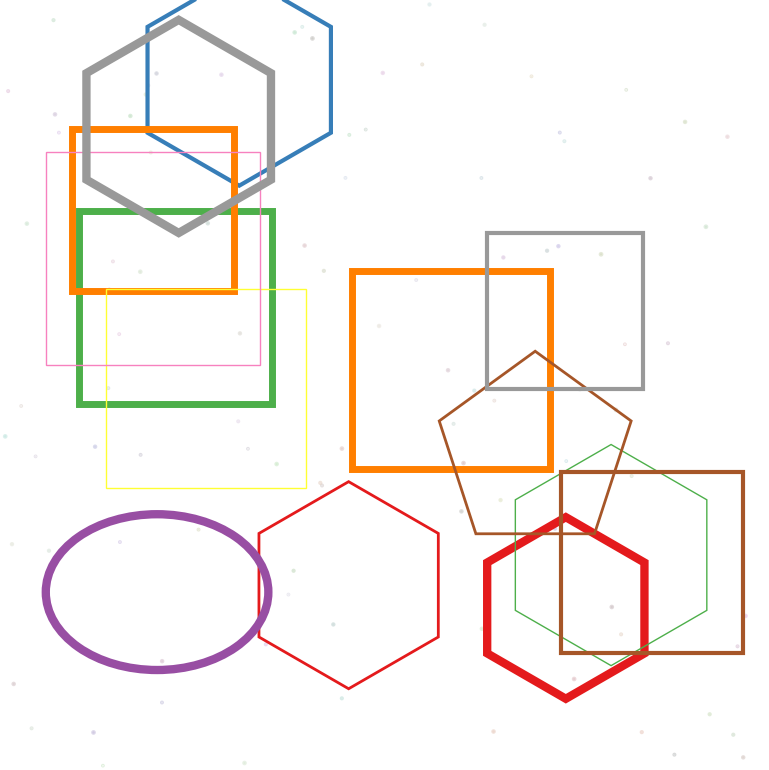[{"shape": "hexagon", "thickness": 3, "radius": 0.59, "center": [0.735, 0.21]}, {"shape": "hexagon", "thickness": 1, "radius": 0.67, "center": [0.453, 0.24]}, {"shape": "hexagon", "thickness": 1.5, "radius": 0.69, "center": [0.311, 0.896]}, {"shape": "square", "thickness": 2.5, "radius": 0.63, "center": [0.228, 0.6]}, {"shape": "hexagon", "thickness": 0.5, "radius": 0.72, "center": [0.794, 0.279]}, {"shape": "oval", "thickness": 3, "radius": 0.72, "center": [0.204, 0.231]}, {"shape": "square", "thickness": 2.5, "radius": 0.53, "center": [0.199, 0.727]}, {"shape": "square", "thickness": 2.5, "radius": 0.64, "center": [0.585, 0.519]}, {"shape": "square", "thickness": 0.5, "radius": 0.65, "center": [0.267, 0.495]}, {"shape": "pentagon", "thickness": 1, "radius": 0.66, "center": [0.695, 0.413]}, {"shape": "square", "thickness": 1.5, "radius": 0.59, "center": [0.847, 0.269]}, {"shape": "square", "thickness": 0.5, "radius": 0.69, "center": [0.198, 0.665]}, {"shape": "hexagon", "thickness": 3, "radius": 0.69, "center": [0.232, 0.836]}, {"shape": "square", "thickness": 1.5, "radius": 0.51, "center": [0.734, 0.596]}]